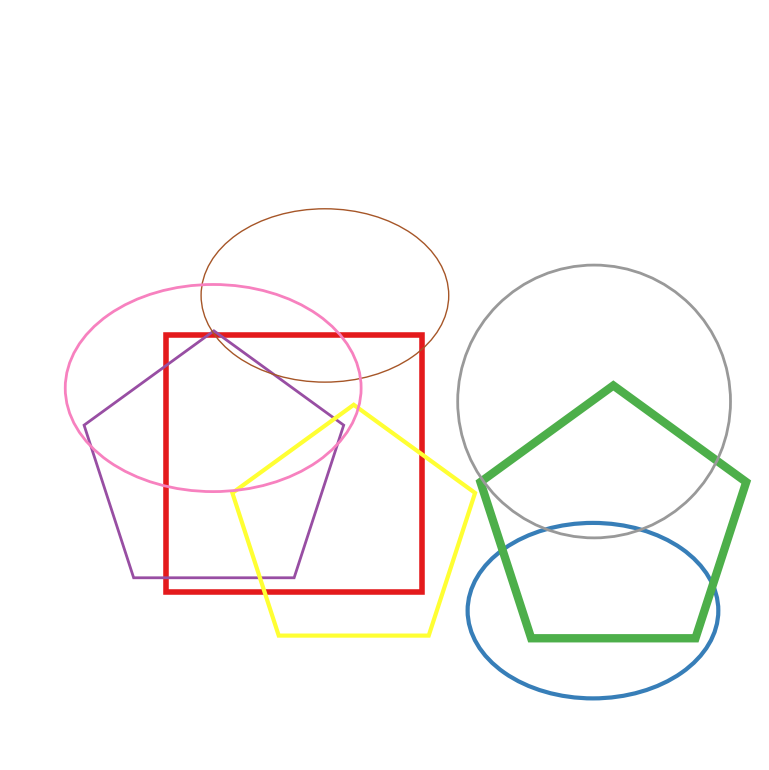[{"shape": "square", "thickness": 2, "radius": 0.83, "center": [0.382, 0.398]}, {"shape": "oval", "thickness": 1.5, "radius": 0.81, "center": [0.77, 0.207]}, {"shape": "pentagon", "thickness": 3, "radius": 0.91, "center": [0.797, 0.318]}, {"shape": "pentagon", "thickness": 1, "radius": 0.89, "center": [0.278, 0.393]}, {"shape": "pentagon", "thickness": 1.5, "radius": 0.83, "center": [0.459, 0.309]}, {"shape": "oval", "thickness": 0.5, "radius": 0.8, "center": [0.422, 0.616]}, {"shape": "oval", "thickness": 1, "radius": 0.96, "center": [0.277, 0.496]}, {"shape": "circle", "thickness": 1, "radius": 0.89, "center": [0.772, 0.479]}]